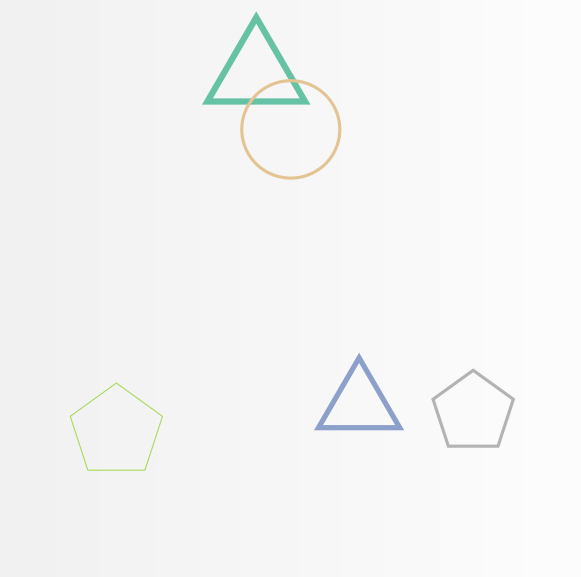[{"shape": "triangle", "thickness": 3, "radius": 0.49, "center": [0.441, 0.872]}, {"shape": "triangle", "thickness": 2.5, "radius": 0.4, "center": [0.618, 0.299]}, {"shape": "pentagon", "thickness": 0.5, "radius": 0.42, "center": [0.2, 0.252]}, {"shape": "circle", "thickness": 1.5, "radius": 0.42, "center": [0.5, 0.775]}, {"shape": "pentagon", "thickness": 1.5, "radius": 0.36, "center": [0.814, 0.285]}]